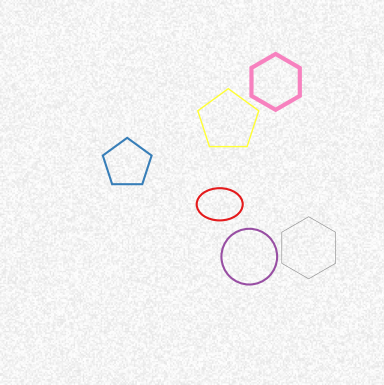[{"shape": "oval", "thickness": 1.5, "radius": 0.3, "center": [0.571, 0.469]}, {"shape": "pentagon", "thickness": 1.5, "radius": 0.33, "center": [0.33, 0.575]}, {"shape": "circle", "thickness": 1.5, "radius": 0.36, "center": [0.647, 0.333]}, {"shape": "pentagon", "thickness": 1, "radius": 0.42, "center": [0.593, 0.687]}, {"shape": "hexagon", "thickness": 3, "radius": 0.36, "center": [0.716, 0.787]}, {"shape": "hexagon", "thickness": 0.5, "radius": 0.4, "center": [0.802, 0.356]}]